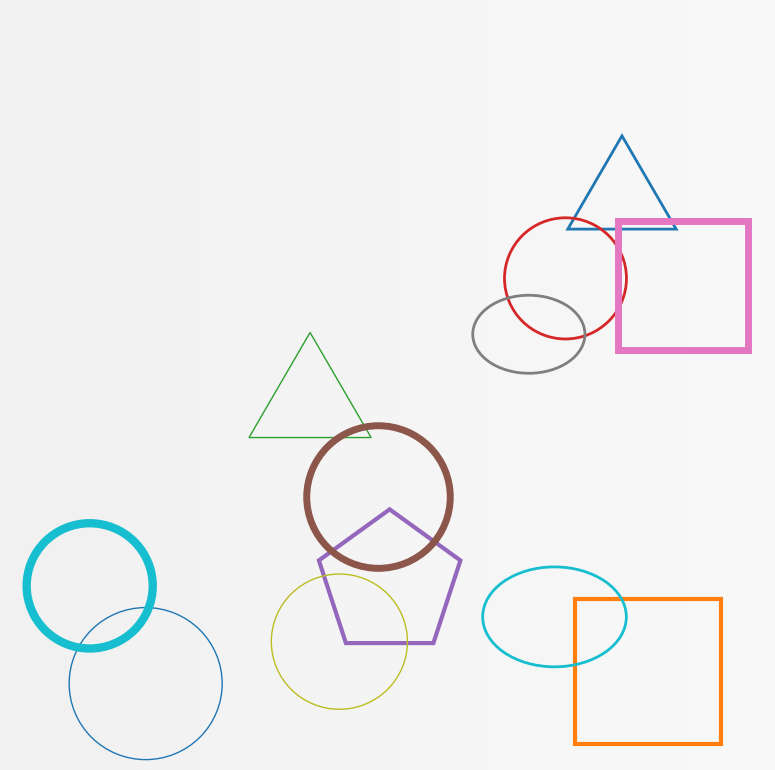[{"shape": "triangle", "thickness": 1, "radius": 0.4, "center": [0.803, 0.743]}, {"shape": "circle", "thickness": 0.5, "radius": 0.49, "center": [0.188, 0.112]}, {"shape": "square", "thickness": 1.5, "radius": 0.47, "center": [0.836, 0.128]}, {"shape": "triangle", "thickness": 0.5, "radius": 0.45, "center": [0.4, 0.477]}, {"shape": "circle", "thickness": 1, "radius": 0.39, "center": [0.73, 0.638]}, {"shape": "pentagon", "thickness": 1.5, "radius": 0.48, "center": [0.503, 0.242]}, {"shape": "circle", "thickness": 2.5, "radius": 0.46, "center": [0.488, 0.355]}, {"shape": "square", "thickness": 2.5, "radius": 0.42, "center": [0.882, 0.629]}, {"shape": "oval", "thickness": 1, "radius": 0.36, "center": [0.682, 0.566]}, {"shape": "circle", "thickness": 0.5, "radius": 0.44, "center": [0.438, 0.167]}, {"shape": "circle", "thickness": 3, "radius": 0.41, "center": [0.116, 0.239]}, {"shape": "oval", "thickness": 1, "radius": 0.46, "center": [0.715, 0.199]}]